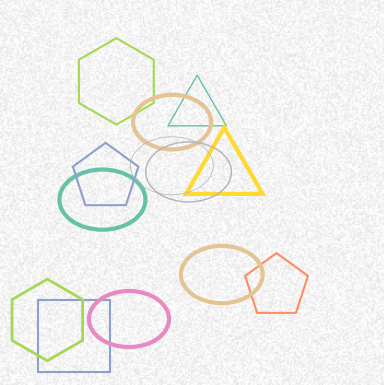[{"shape": "triangle", "thickness": 1, "radius": 0.44, "center": [0.512, 0.717]}, {"shape": "oval", "thickness": 3, "radius": 0.56, "center": [0.266, 0.482]}, {"shape": "pentagon", "thickness": 1.5, "radius": 0.43, "center": [0.718, 0.257]}, {"shape": "square", "thickness": 1.5, "radius": 0.47, "center": [0.192, 0.127]}, {"shape": "pentagon", "thickness": 1.5, "radius": 0.45, "center": [0.274, 0.54]}, {"shape": "oval", "thickness": 3, "radius": 0.52, "center": [0.335, 0.171]}, {"shape": "hexagon", "thickness": 1.5, "radius": 0.56, "center": [0.302, 0.789]}, {"shape": "hexagon", "thickness": 2, "radius": 0.53, "center": [0.123, 0.169]}, {"shape": "triangle", "thickness": 3, "radius": 0.57, "center": [0.583, 0.554]}, {"shape": "oval", "thickness": 3, "radius": 0.51, "center": [0.447, 0.683]}, {"shape": "oval", "thickness": 3, "radius": 0.53, "center": [0.576, 0.287]}, {"shape": "oval", "thickness": 0.5, "radius": 0.54, "center": [0.446, 0.569]}, {"shape": "oval", "thickness": 1, "radius": 0.56, "center": [0.49, 0.553]}]